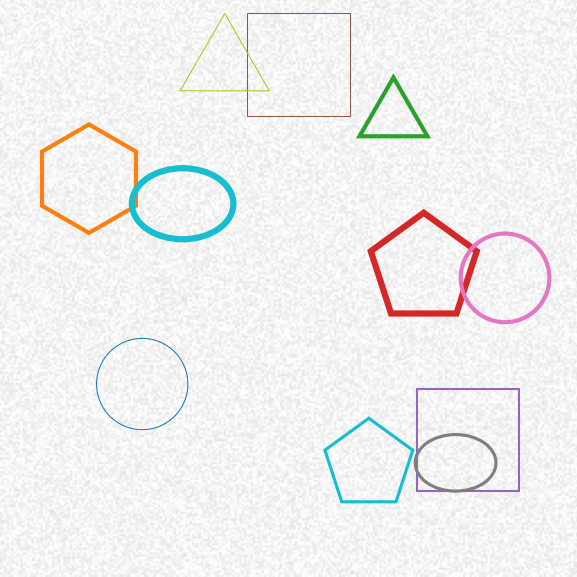[{"shape": "circle", "thickness": 0.5, "radius": 0.4, "center": [0.246, 0.334]}, {"shape": "hexagon", "thickness": 2, "radius": 0.47, "center": [0.154, 0.69]}, {"shape": "triangle", "thickness": 2, "radius": 0.34, "center": [0.681, 0.797]}, {"shape": "pentagon", "thickness": 3, "radius": 0.48, "center": [0.734, 0.534]}, {"shape": "square", "thickness": 1, "radius": 0.44, "center": [0.811, 0.237]}, {"shape": "square", "thickness": 0.5, "radius": 0.44, "center": [0.517, 0.887]}, {"shape": "circle", "thickness": 2, "radius": 0.38, "center": [0.875, 0.518]}, {"shape": "oval", "thickness": 1.5, "radius": 0.35, "center": [0.789, 0.198]}, {"shape": "triangle", "thickness": 0.5, "radius": 0.45, "center": [0.389, 0.887]}, {"shape": "pentagon", "thickness": 1.5, "radius": 0.4, "center": [0.639, 0.195]}, {"shape": "oval", "thickness": 3, "radius": 0.44, "center": [0.316, 0.646]}]